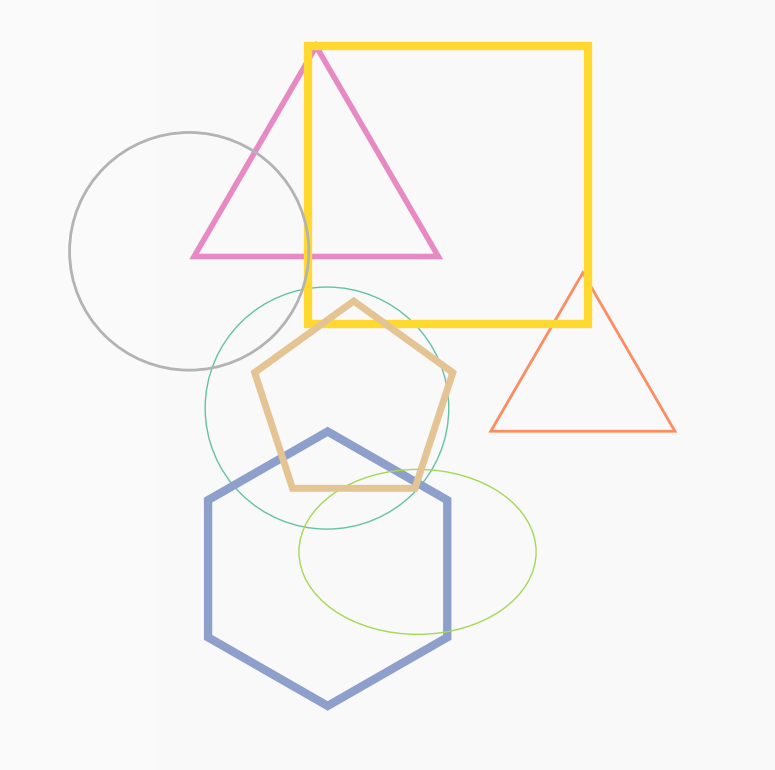[{"shape": "circle", "thickness": 0.5, "radius": 0.79, "center": [0.422, 0.47]}, {"shape": "triangle", "thickness": 1, "radius": 0.69, "center": [0.752, 0.509]}, {"shape": "hexagon", "thickness": 3, "radius": 0.89, "center": [0.423, 0.261]}, {"shape": "triangle", "thickness": 2, "radius": 0.91, "center": [0.408, 0.758]}, {"shape": "oval", "thickness": 0.5, "radius": 0.77, "center": [0.539, 0.283]}, {"shape": "square", "thickness": 3, "radius": 0.9, "center": [0.578, 0.76]}, {"shape": "pentagon", "thickness": 2.5, "radius": 0.67, "center": [0.456, 0.475]}, {"shape": "circle", "thickness": 1, "radius": 0.77, "center": [0.244, 0.674]}]